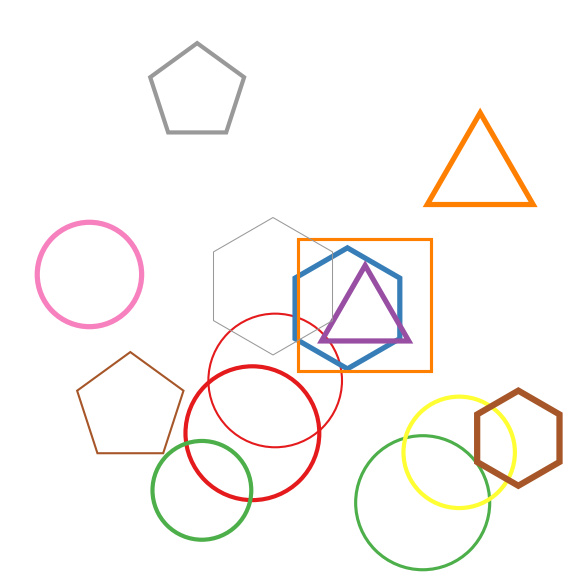[{"shape": "circle", "thickness": 1, "radius": 0.58, "center": [0.477, 0.34]}, {"shape": "circle", "thickness": 2, "radius": 0.58, "center": [0.437, 0.249]}, {"shape": "hexagon", "thickness": 2.5, "radius": 0.52, "center": [0.602, 0.465]}, {"shape": "circle", "thickness": 1.5, "radius": 0.58, "center": [0.732, 0.129]}, {"shape": "circle", "thickness": 2, "radius": 0.43, "center": [0.35, 0.15]}, {"shape": "triangle", "thickness": 2.5, "radius": 0.44, "center": [0.632, 0.452]}, {"shape": "triangle", "thickness": 2.5, "radius": 0.53, "center": [0.831, 0.698]}, {"shape": "square", "thickness": 1.5, "radius": 0.57, "center": [0.631, 0.471]}, {"shape": "circle", "thickness": 2, "radius": 0.48, "center": [0.795, 0.216]}, {"shape": "hexagon", "thickness": 3, "radius": 0.41, "center": [0.898, 0.24]}, {"shape": "pentagon", "thickness": 1, "radius": 0.48, "center": [0.226, 0.293]}, {"shape": "circle", "thickness": 2.5, "radius": 0.45, "center": [0.155, 0.524]}, {"shape": "pentagon", "thickness": 2, "radius": 0.43, "center": [0.341, 0.839]}, {"shape": "hexagon", "thickness": 0.5, "radius": 0.59, "center": [0.473, 0.503]}]